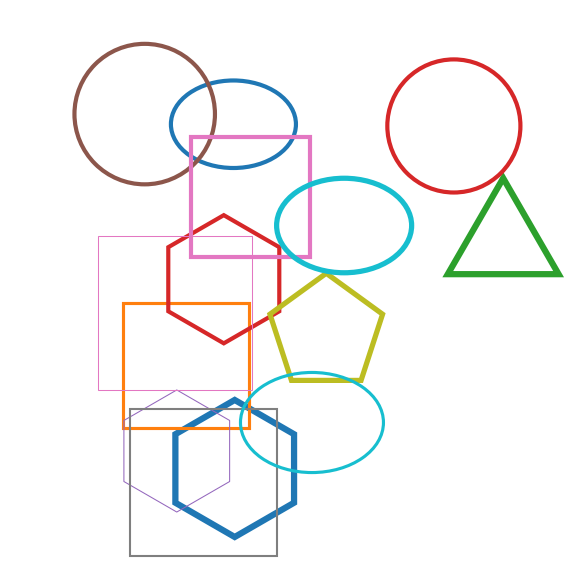[{"shape": "oval", "thickness": 2, "radius": 0.54, "center": [0.404, 0.784]}, {"shape": "hexagon", "thickness": 3, "radius": 0.59, "center": [0.406, 0.188]}, {"shape": "square", "thickness": 1.5, "radius": 0.54, "center": [0.322, 0.366]}, {"shape": "triangle", "thickness": 3, "radius": 0.55, "center": [0.871, 0.58]}, {"shape": "hexagon", "thickness": 2, "radius": 0.55, "center": [0.388, 0.516]}, {"shape": "circle", "thickness": 2, "radius": 0.58, "center": [0.786, 0.781]}, {"shape": "hexagon", "thickness": 0.5, "radius": 0.53, "center": [0.306, 0.218]}, {"shape": "circle", "thickness": 2, "radius": 0.61, "center": [0.251, 0.802]}, {"shape": "square", "thickness": 0.5, "radius": 0.67, "center": [0.303, 0.458]}, {"shape": "square", "thickness": 2, "radius": 0.52, "center": [0.434, 0.659]}, {"shape": "square", "thickness": 1, "radius": 0.64, "center": [0.353, 0.164]}, {"shape": "pentagon", "thickness": 2.5, "radius": 0.51, "center": [0.565, 0.423]}, {"shape": "oval", "thickness": 1.5, "radius": 0.62, "center": [0.54, 0.268]}, {"shape": "oval", "thickness": 2.5, "radius": 0.58, "center": [0.596, 0.609]}]